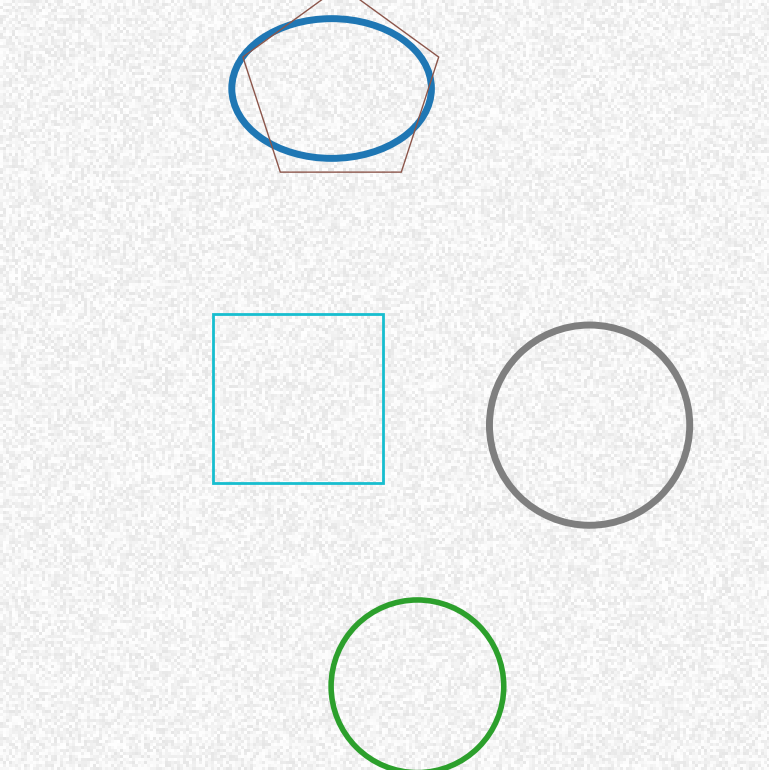[{"shape": "oval", "thickness": 2.5, "radius": 0.65, "center": [0.431, 0.885]}, {"shape": "circle", "thickness": 2, "radius": 0.56, "center": [0.542, 0.109]}, {"shape": "pentagon", "thickness": 0.5, "radius": 0.67, "center": [0.443, 0.885]}, {"shape": "circle", "thickness": 2.5, "radius": 0.65, "center": [0.766, 0.448]}, {"shape": "square", "thickness": 1, "radius": 0.55, "center": [0.387, 0.482]}]